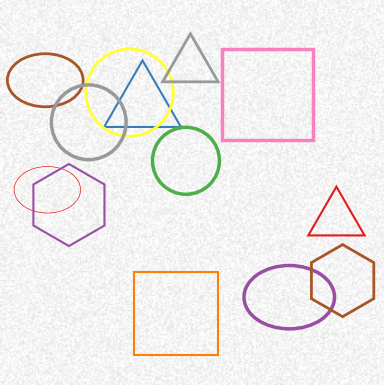[{"shape": "oval", "thickness": 0.5, "radius": 0.43, "center": [0.123, 0.507]}, {"shape": "triangle", "thickness": 1.5, "radius": 0.42, "center": [0.874, 0.431]}, {"shape": "triangle", "thickness": 1.5, "radius": 0.58, "center": [0.37, 0.728]}, {"shape": "circle", "thickness": 2.5, "radius": 0.43, "center": [0.483, 0.582]}, {"shape": "hexagon", "thickness": 1.5, "radius": 0.53, "center": [0.179, 0.468]}, {"shape": "oval", "thickness": 2.5, "radius": 0.59, "center": [0.751, 0.228]}, {"shape": "square", "thickness": 1.5, "radius": 0.54, "center": [0.458, 0.186]}, {"shape": "circle", "thickness": 2, "radius": 0.57, "center": [0.337, 0.759]}, {"shape": "hexagon", "thickness": 2, "radius": 0.47, "center": [0.89, 0.271]}, {"shape": "oval", "thickness": 2, "radius": 0.49, "center": [0.118, 0.792]}, {"shape": "square", "thickness": 2.5, "radius": 0.59, "center": [0.694, 0.755]}, {"shape": "triangle", "thickness": 2, "radius": 0.42, "center": [0.495, 0.829]}, {"shape": "circle", "thickness": 2.5, "radius": 0.49, "center": [0.231, 0.682]}]